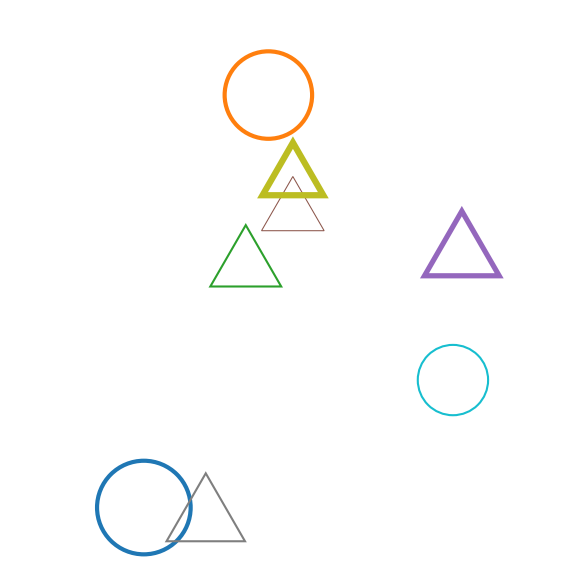[{"shape": "circle", "thickness": 2, "radius": 0.41, "center": [0.249, 0.12]}, {"shape": "circle", "thickness": 2, "radius": 0.38, "center": [0.465, 0.835]}, {"shape": "triangle", "thickness": 1, "radius": 0.35, "center": [0.426, 0.538]}, {"shape": "triangle", "thickness": 2.5, "radius": 0.37, "center": [0.8, 0.559]}, {"shape": "triangle", "thickness": 0.5, "radius": 0.31, "center": [0.507, 0.631]}, {"shape": "triangle", "thickness": 1, "radius": 0.39, "center": [0.356, 0.101]}, {"shape": "triangle", "thickness": 3, "radius": 0.3, "center": [0.507, 0.691]}, {"shape": "circle", "thickness": 1, "radius": 0.3, "center": [0.784, 0.341]}]